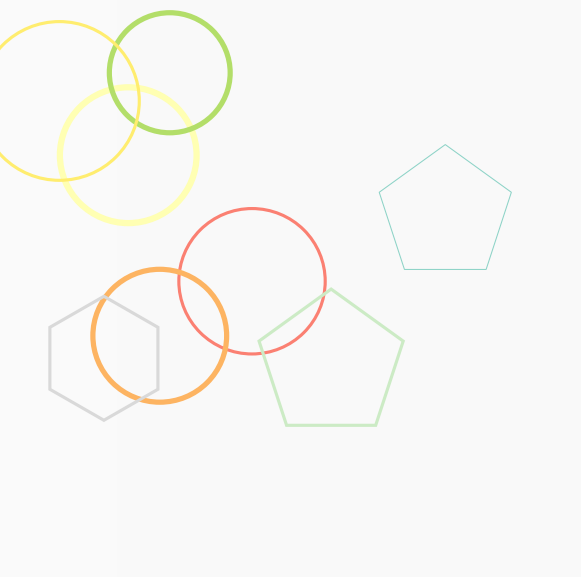[{"shape": "pentagon", "thickness": 0.5, "radius": 0.6, "center": [0.766, 0.629]}, {"shape": "circle", "thickness": 3, "radius": 0.59, "center": [0.221, 0.73]}, {"shape": "circle", "thickness": 1.5, "radius": 0.63, "center": [0.434, 0.512]}, {"shape": "circle", "thickness": 2.5, "radius": 0.58, "center": [0.275, 0.418]}, {"shape": "circle", "thickness": 2.5, "radius": 0.52, "center": [0.292, 0.873]}, {"shape": "hexagon", "thickness": 1.5, "radius": 0.54, "center": [0.179, 0.379]}, {"shape": "pentagon", "thickness": 1.5, "radius": 0.65, "center": [0.57, 0.368]}, {"shape": "circle", "thickness": 1.5, "radius": 0.69, "center": [0.102, 0.824]}]